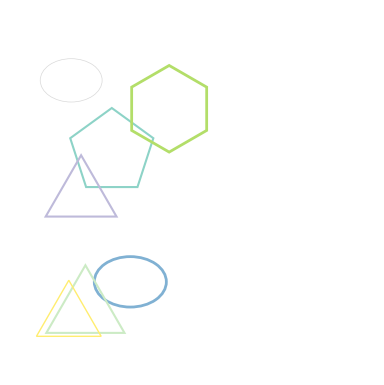[{"shape": "pentagon", "thickness": 1.5, "radius": 0.57, "center": [0.29, 0.606]}, {"shape": "triangle", "thickness": 1.5, "radius": 0.53, "center": [0.211, 0.491]}, {"shape": "oval", "thickness": 2, "radius": 0.47, "center": [0.338, 0.268]}, {"shape": "hexagon", "thickness": 2, "radius": 0.56, "center": [0.439, 0.717]}, {"shape": "oval", "thickness": 0.5, "radius": 0.4, "center": [0.185, 0.791]}, {"shape": "triangle", "thickness": 1.5, "radius": 0.59, "center": [0.222, 0.194]}, {"shape": "triangle", "thickness": 1, "radius": 0.49, "center": [0.179, 0.175]}]